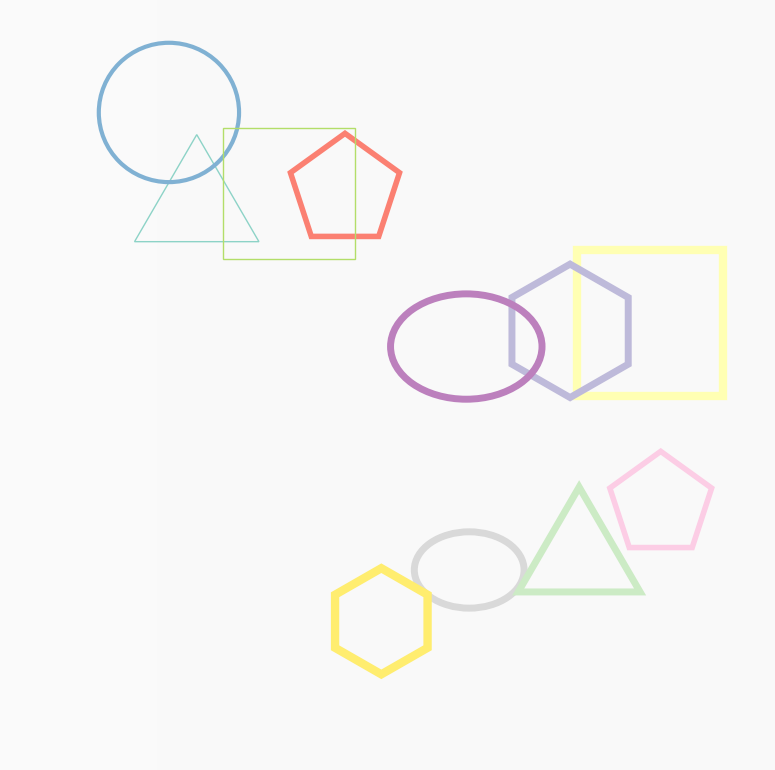[{"shape": "triangle", "thickness": 0.5, "radius": 0.46, "center": [0.254, 0.732]}, {"shape": "square", "thickness": 3, "radius": 0.47, "center": [0.839, 0.58]}, {"shape": "hexagon", "thickness": 2.5, "radius": 0.43, "center": [0.736, 0.57]}, {"shape": "pentagon", "thickness": 2, "radius": 0.37, "center": [0.445, 0.753]}, {"shape": "circle", "thickness": 1.5, "radius": 0.45, "center": [0.218, 0.854]}, {"shape": "square", "thickness": 0.5, "radius": 0.42, "center": [0.373, 0.749]}, {"shape": "pentagon", "thickness": 2, "radius": 0.35, "center": [0.853, 0.345]}, {"shape": "oval", "thickness": 2.5, "radius": 0.35, "center": [0.605, 0.26]}, {"shape": "oval", "thickness": 2.5, "radius": 0.49, "center": [0.602, 0.55]}, {"shape": "triangle", "thickness": 2.5, "radius": 0.45, "center": [0.747, 0.277]}, {"shape": "hexagon", "thickness": 3, "radius": 0.34, "center": [0.492, 0.193]}]